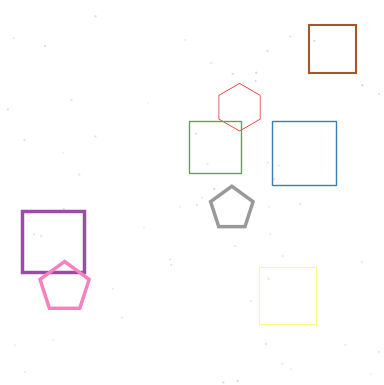[{"shape": "hexagon", "thickness": 0.5, "radius": 0.31, "center": [0.622, 0.721]}, {"shape": "square", "thickness": 1, "radius": 0.42, "center": [0.79, 0.602]}, {"shape": "square", "thickness": 1, "radius": 0.34, "center": [0.559, 0.618]}, {"shape": "square", "thickness": 2.5, "radius": 0.4, "center": [0.138, 0.373]}, {"shape": "square", "thickness": 0.5, "radius": 0.37, "center": [0.747, 0.232]}, {"shape": "square", "thickness": 1.5, "radius": 0.31, "center": [0.864, 0.873]}, {"shape": "pentagon", "thickness": 2.5, "radius": 0.34, "center": [0.168, 0.254]}, {"shape": "pentagon", "thickness": 2.5, "radius": 0.29, "center": [0.602, 0.458]}]